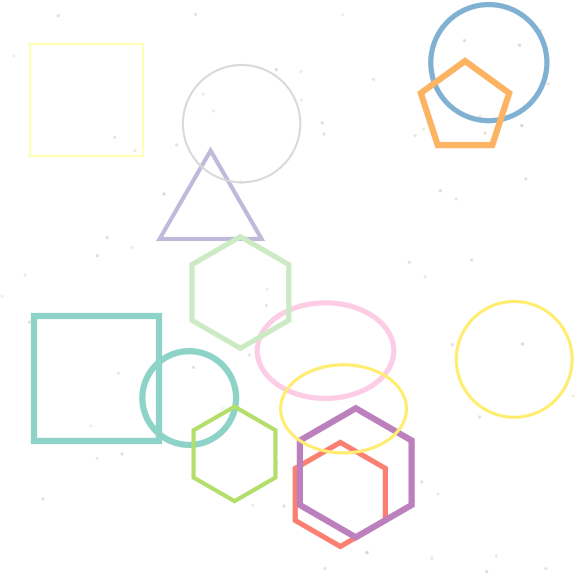[{"shape": "square", "thickness": 3, "radius": 0.54, "center": [0.167, 0.344]}, {"shape": "circle", "thickness": 3, "radius": 0.41, "center": [0.328, 0.31]}, {"shape": "square", "thickness": 1, "radius": 0.49, "center": [0.15, 0.826]}, {"shape": "triangle", "thickness": 2, "radius": 0.51, "center": [0.365, 0.636]}, {"shape": "hexagon", "thickness": 2.5, "radius": 0.45, "center": [0.589, 0.143]}, {"shape": "circle", "thickness": 2.5, "radius": 0.5, "center": [0.846, 0.891]}, {"shape": "pentagon", "thickness": 3, "radius": 0.4, "center": [0.805, 0.813]}, {"shape": "hexagon", "thickness": 2, "radius": 0.41, "center": [0.406, 0.213]}, {"shape": "oval", "thickness": 2.5, "radius": 0.59, "center": [0.564, 0.392]}, {"shape": "circle", "thickness": 1, "radius": 0.51, "center": [0.418, 0.785]}, {"shape": "hexagon", "thickness": 3, "radius": 0.56, "center": [0.616, 0.18]}, {"shape": "hexagon", "thickness": 2.5, "radius": 0.48, "center": [0.416, 0.493]}, {"shape": "circle", "thickness": 1.5, "radius": 0.5, "center": [0.89, 0.377]}, {"shape": "oval", "thickness": 1.5, "radius": 0.54, "center": [0.595, 0.291]}]